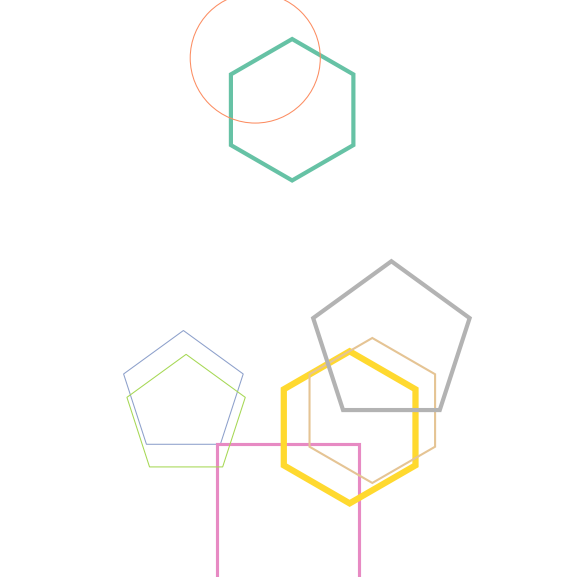[{"shape": "hexagon", "thickness": 2, "radius": 0.61, "center": [0.506, 0.809]}, {"shape": "circle", "thickness": 0.5, "radius": 0.56, "center": [0.442, 0.899]}, {"shape": "pentagon", "thickness": 0.5, "radius": 0.54, "center": [0.318, 0.318]}, {"shape": "square", "thickness": 1.5, "radius": 0.61, "center": [0.499, 0.107]}, {"shape": "pentagon", "thickness": 0.5, "radius": 0.54, "center": [0.322, 0.278]}, {"shape": "hexagon", "thickness": 3, "radius": 0.66, "center": [0.605, 0.259]}, {"shape": "hexagon", "thickness": 1, "radius": 0.63, "center": [0.645, 0.288]}, {"shape": "pentagon", "thickness": 2, "radius": 0.71, "center": [0.678, 0.404]}]